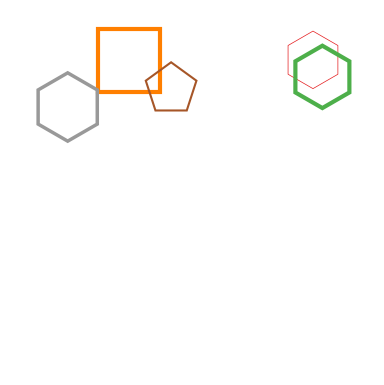[{"shape": "hexagon", "thickness": 0.5, "radius": 0.37, "center": [0.813, 0.844]}, {"shape": "hexagon", "thickness": 3, "radius": 0.4, "center": [0.837, 0.8]}, {"shape": "square", "thickness": 3, "radius": 0.4, "center": [0.336, 0.843]}, {"shape": "pentagon", "thickness": 1.5, "radius": 0.35, "center": [0.444, 0.769]}, {"shape": "hexagon", "thickness": 2.5, "radius": 0.44, "center": [0.176, 0.722]}]